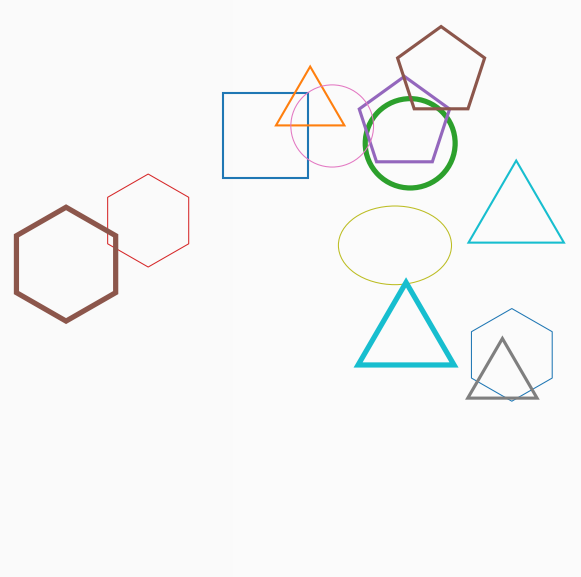[{"shape": "hexagon", "thickness": 0.5, "radius": 0.4, "center": [0.881, 0.385]}, {"shape": "square", "thickness": 1, "radius": 0.37, "center": [0.457, 0.765]}, {"shape": "triangle", "thickness": 1, "radius": 0.34, "center": [0.534, 0.816]}, {"shape": "circle", "thickness": 2.5, "radius": 0.39, "center": [0.706, 0.751]}, {"shape": "hexagon", "thickness": 0.5, "radius": 0.4, "center": [0.255, 0.617]}, {"shape": "pentagon", "thickness": 1.5, "radius": 0.41, "center": [0.696, 0.785]}, {"shape": "pentagon", "thickness": 1.5, "radius": 0.39, "center": [0.759, 0.874]}, {"shape": "hexagon", "thickness": 2.5, "radius": 0.49, "center": [0.114, 0.542]}, {"shape": "circle", "thickness": 0.5, "radius": 0.36, "center": [0.572, 0.781]}, {"shape": "triangle", "thickness": 1.5, "radius": 0.34, "center": [0.864, 0.344]}, {"shape": "oval", "thickness": 0.5, "radius": 0.49, "center": [0.679, 0.574]}, {"shape": "triangle", "thickness": 1, "radius": 0.47, "center": [0.888, 0.626]}, {"shape": "triangle", "thickness": 2.5, "radius": 0.48, "center": [0.699, 0.415]}]